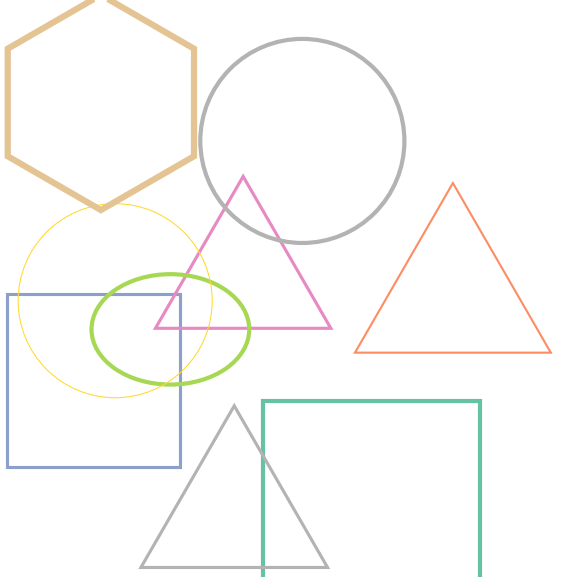[{"shape": "square", "thickness": 2, "radius": 0.94, "center": [0.643, 0.117]}, {"shape": "triangle", "thickness": 1, "radius": 0.98, "center": [0.784, 0.486]}, {"shape": "square", "thickness": 1.5, "radius": 0.75, "center": [0.162, 0.341]}, {"shape": "triangle", "thickness": 1.5, "radius": 0.88, "center": [0.421, 0.518]}, {"shape": "oval", "thickness": 2, "radius": 0.68, "center": [0.295, 0.429]}, {"shape": "circle", "thickness": 0.5, "radius": 0.84, "center": [0.199, 0.478]}, {"shape": "hexagon", "thickness": 3, "radius": 0.93, "center": [0.175, 0.822]}, {"shape": "triangle", "thickness": 1.5, "radius": 0.93, "center": [0.406, 0.11]}, {"shape": "circle", "thickness": 2, "radius": 0.88, "center": [0.524, 0.755]}]